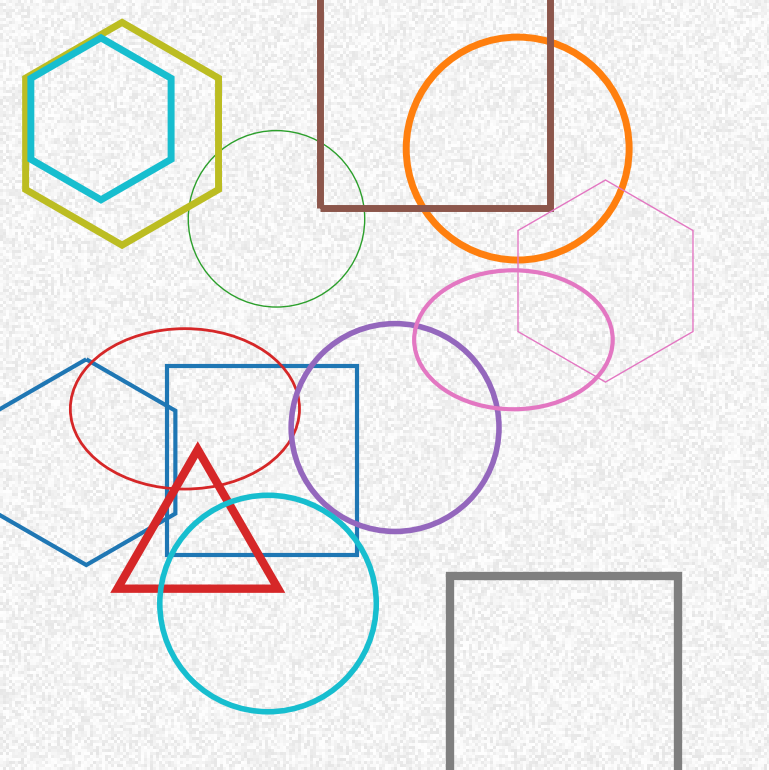[{"shape": "hexagon", "thickness": 1.5, "radius": 0.67, "center": [0.112, 0.4]}, {"shape": "square", "thickness": 1.5, "radius": 0.62, "center": [0.341, 0.402]}, {"shape": "circle", "thickness": 2.5, "radius": 0.72, "center": [0.672, 0.807]}, {"shape": "circle", "thickness": 0.5, "radius": 0.57, "center": [0.359, 0.716]}, {"shape": "triangle", "thickness": 3, "radius": 0.6, "center": [0.257, 0.296]}, {"shape": "oval", "thickness": 1, "radius": 0.74, "center": [0.24, 0.469]}, {"shape": "circle", "thickness": 2, "radius": 0.67, "center": [0.513, 0.445]}, {"shape": "square", "thickness": 2.5, "radius": 0.75, "center": [0.565, 0.879]}, {"shape": "oval", "thickness": 1.5, "radius": 0.64, "center": [0.667, 0.559]}, {"shape": "hexagon", "thickness": 0.5, "radius": 0.66, "center": [0.786, 0.635]}, {"shape": "square", "thickness": 3, "radius": 0.74, "center": [0.733, 0.104]}, {"shape": "hexagon", "thickness": 2.5, "radius": 0.72, "center": [0.159, 0.826]}, {"shape": "hexagon", "thickness": 2.5, "radius": 0.53, "center": [0.131, 0.846]}, {"shape": "circle", "thickness": 2, "radius": 0.7, "center": [0.348, 0.216]}]